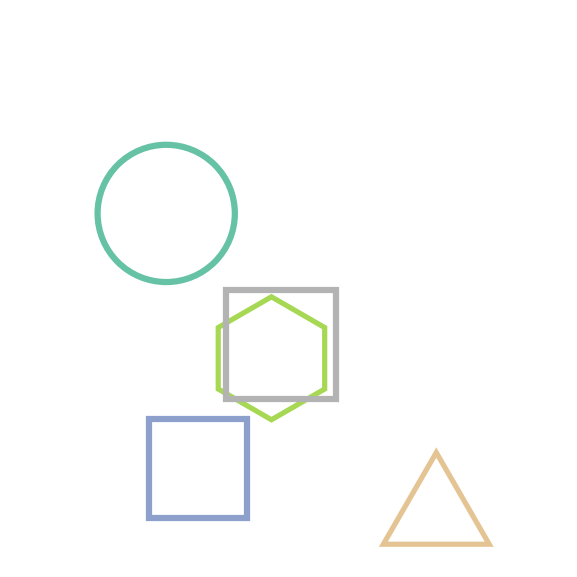[{"shape": "circle", "thickness": 3, "radius": 0.59, "center": [0.288, 0.63]}, {"shape": "square", "thickness": 3, "radius": 0.43, "center": [0.343, 0.188]}, {"shape": "hexagon", "thickness": 2.5, "radius": 0.53, "center": [0.47, 0.379]}, {"shape": "triangle", "thickness": 2.5, "radius": 0.53, "center": [0.755, 0.11]}, {"shape": "square", "thickness": 3, "radius": 0.47, "center": [0.487, 0.403]}]